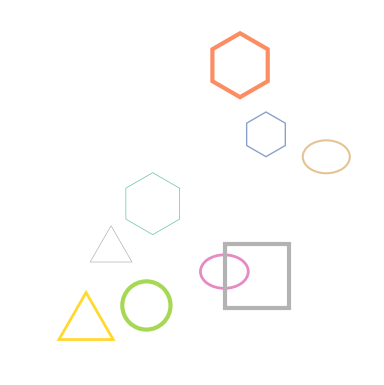[{"shape": "hexagon", "thickness": 0.5, "radius": 0.4, "center": [0.397, 0.471]}, {"shape": "hexagon", "thickness": 3, "radius": 0.41, "center": [0.624, 0.831]}, {"shape": "hexagon", "thickness": 1, "radius": 0.29, "center": [0.691, 0.651]}, {"shape": "oval", "thickness": 2, "radius": 0.31, "center": [0.583, 0.295]}, {"shape": "circle", "thickness": 3, "radius": 0.31, "center": [0.38, 0.207]}, {"shape": "triangle", "thickness": 2, "radius": 0.41, "center": [0.224, 0.159]}, {"shape": "oval", "thickness": 1.5, "radius": 0.31, "center": [0.848, 0.593]}, {"shape": "square", "thickness": 3, "radius": 0.42, "center": [0.667, 0.283]}, {"shape": "triangle", "thickness": 0.5, "radius": 0.31, "center": [0.288, 0.351]}]